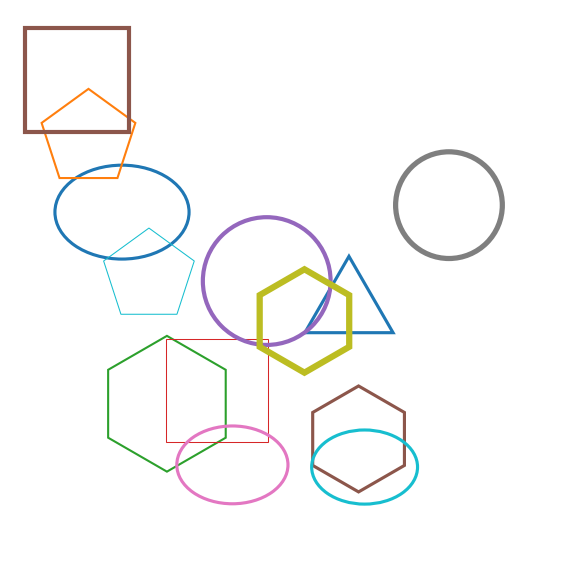[{"shape": "triangle", "thickness": 1.5, "radius": 0.44, "center": [0.604, 0.467]}, {"shape": "oval", "thickness": 1.5, "radius": 0.58, "center": [0.211, 0.632]}, {"shape": "pentagon", "thickness": 1, "radius": 0.43, "center": [0.153, 0.76]}, {"shape": "hexagon", "thickness": 1, "radius": 0.59, "center": [0.289, 0.3]}, {"shape": "square", "thickness": 0.5, "radius": 0.44, "center": [0.376, 0.323]}, {"shape": "circle", "thickness": 2, "radius": 0.55, "center": [0.462, 0.512]}, {"shape": "square", "thickness": 2, "radius": 0.45, "center": [0.134, 0.86]}, {"shape": "hexagon", "thickness": 1.5, "radius": 0.46, "center": [0.621, 0.239]}, {"shape": "oval", "thickness": 1.5, "radius": 0.48, "center": [0.402, 0.194]}, {"shape": "circle", "thickness": 2.5, "radius": 0.46, "center": [0.777, 0.644]}, {"shape": "hexagon", "thickness": 3, "radius": 0.45, "center": [0.527, 0.443]}, {"shape": "oval", "thickness": 1.5, "radius": 0.46, "center": [0.631, 0.19]}, {"shape": "pentagon", "thickness": 0.5, "radius": 0.41, "center": [0.258, 0.522]}]